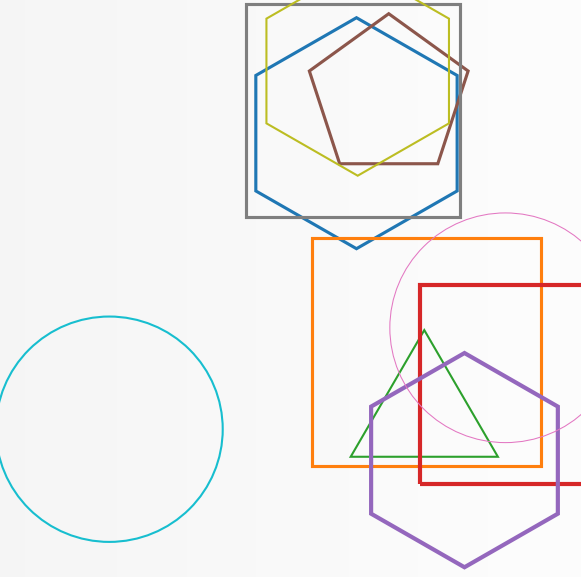[{"shape": "hexagon", "thickness": 1.5, "radius": 1.0, "center": [0.613, 0.768]}, {"shape": "square", "thickness": 1.5, "radius": 0.99, "center": [0.734, 0.39]}, {"shape": "triangle", "thickness": 1, "radius": 0.73, "center": [0.73, 0.281]}, {"shape": "square", "thickness": 2, "radius": 0.86, "center": [0.894, 0.334]}, {"shape": "hexagon", "thickness": 2, "radius": 0.93, "center": [0.799, 0.202]}, {"shape": "pentagon", "thickness": 1.5, "radius": 0.72, "center": [0.669, 0.832]}, {"shape": "circle", "thickness": 0.5, "radius": 0.99, "center": [0.87, 0.432]}, {"shape": "square", "thickness": 1.5, "radius": 0.92, "center": [0.608, 0.808]}, {"shape": "hexagon", "thickness": 1, "radius": 0.91, "center": [0.615, 0.876]}, {"shape": "circle", "thickness": 1, "radius": 0.98, "center": [0.188, 0.256]}]